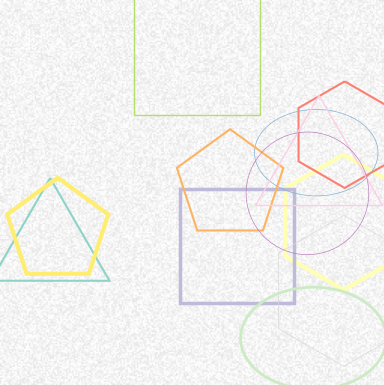[{"shape": "triangle", "thickness": 1.5, "radius": 0.89, "center": [0.13, 0.36]}, {"shape": "hexagon", "thickness": 3, "radius": 0.88, "center": [0.893, 0.423]}, {"shape": "square", "thickness": 2.5, "radius": 0.74, "center": [0.616, 0.36]}, {"shape": "hexagon", "thickness": 1.5, "radius": 0.69, "center": [0.895, 0.65]}, {"shape": "oval", "thickness": 0.5, "radius": 0.8, "center": [0.821, 0.603]}, {"shape": "pentagon", "thickness": 1.5, "radius": 0.73, "center": [0.598, 0.519]}, {"shape": "square", "thickness": 1, "radius": 0.82, "center": [0.512, 0.867]}, {"shape": "triangle", "thickness": 1, "radius": 0.95, "center": [0.829, 0.561]}, {"shape": "hexagon", "thickness": 0.5, "radius": 0.98, "center": [0.893, 0.244]}, {"shape": "circle", "thickness": 0.5, "radius": 0.8, "center": [0.799, 0.498]}, {"shape": "oval", "thickness": 2, "radius": 0.95, "center": [0.814, 0.121]}, {"shape": "pentagon", "thickness": 3, "radius": 0.69, "center": [0.15, 0.401]}]